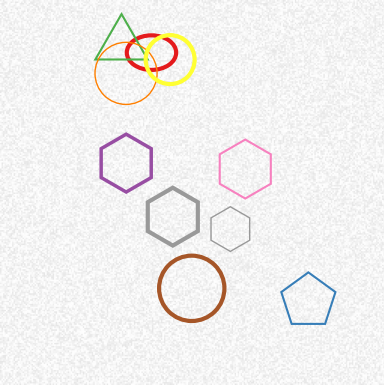[{"shape": "oval", "thickness": 3, "radius": 0.32, "center": [0.393, 0.863]}, {"shape": "pentagon", "thickness": 1.5, "radius": 0.37, "center": [0.801, 0.219]}, {"shape": "triangle", "thickness": 1.5, "radius": 0.39, "center": [0.316, 0.885]}, {"shape": "hexagon", "thickness": 2.5, "radius": 0.38, "center": [0.328, 0.576]}, {"shape": "circle", "thickness": 1, "radius": 0.4, "center": [0.327, 0.809]}, {"shape": "circle", "thickness": 3, "radius": 0.32, "center": [0.442, 0.845]}, {"shape": "circle", "thickness": 3, "radius": 0.42, "center": [0.498, 0.251]}, {"shape": "hexagon", "thickness": 1.5, "radius": 0.38, "center": [0.637, 0.561]}, {"shape": "hexagon", "thickness": 3, "radius": 0.38, "center": [0.449, 0.437]}, {"shape": "hexagon", "thickness": 1, "radius": 0.29, "center": [0.598, 0.405]}]